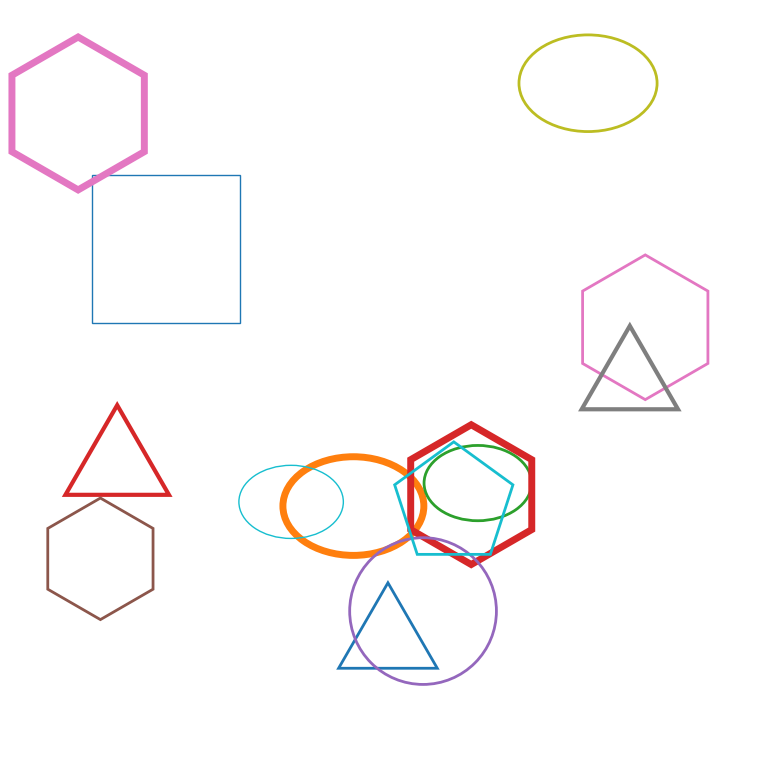[{"shape": "triangle", "thickness": 1, "radius": 0.37, "center": [0.504, 0.169]}, {"shape": "square", "thickness": 0.5, "radius": 0.48, "center": [0.215, 0.676]}, {"shape": "oval", "thickness": 2.5, "radius": 0.46, "center": [0.459, 0.343]}, {"shape": "oval", "thickness": 1, "radius": 0.35, "center": [0.621, 0.373]}, {"shape": "hexagon", "thickness": 2.5, "radius": 0.45, "center": [0.612, 0.358]}, {"shape": "triangle", "thickness": 1.5, "radius": 0.39, "center": [0.152, 0.396]}, {"shape": "circle", "thickness": 1, "radius": 0.48, "center": [0.549, 0.206]}, {"shape": "hexagon", "thickness": 1, "radius": 0.39, "center": [0.13, 0.274]}, {"shape": "hexagon", "thickness": 1, "radius": 0.47, "center": [0.838, 0.575]}, {"shape": "hexagon", "thickness": 2.5, "radius": 0.5, "center": [0.101, 0.853]}, {"shape": "triangle", "thickness": 1.5, "radius": 0.36, "center": [0.818, 0.505]}, {"shape": "oval", "thickness": 1, "radius": 0.45, "center": [0.764, 0.892]}, {"shape": "pentagon", "thickness": 1, "radius": 0.4, "center": [0.589, 0.345]}, {"shape": "oval", "thickness": 0.5, "radius": 0.34, "center": [0.378, 0.348]}]